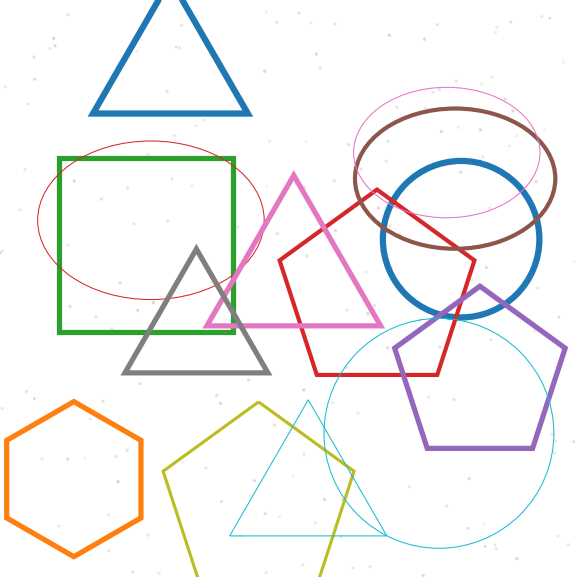[{"shape": "circle", "thickness": 3, "radius": 0.68, "center": [0.798, 0.585]}, {"shape": "triangle", "thickness": 3, "radius": 0.77, "center": [0.295, 0.88]}, {"shape": "hexagon", "thickness": 2.5, "radius": 0.67, "center": [0.128, 0.169]}, {"shape": "square", "thickness": 2.5, "radius": 0.75, "center": [0.253, 0.575]}, {"shape": "oval", "thickness": 0.5, "radius": 0.98, "center": [0.261, 0.618]}, {"shape": "pentagon", "thickness": 2, "radius": 0.89, "center": [0.653, 0.493]}, {"shape": "pentagon", "thickness": 2.5, "radius": 0.78, "center": [0.831, 0.348]}, {"shape": "oval", "thickness": 2, "radius": 0.87, "center": [0.788, 0.69]}, {"shape": "oval", "thickness": 0.5, "radius": 0.81, "center": [0.774, 0.735]}, {"shape": "triangle", "thickness": 2.5, "radius": 0.87, "center": [0.509, 0.522]}, {"shape": "triangle", "thickness": 2.5, "radius": 0.71, "center": [0.34, 0.425]}, {"shape": "pentagon", "thickness": 1.5, "radius": 0.87, "center": [0.448, 0.129]}, {"shape": "circle", "thickness": 0.5, "radius": 1.0, "center": [0.76, 0.249]}, {"shape": "triangle", "thickness": 0.5, "radius": 0.79, "center": [0.534, 0.15]}]